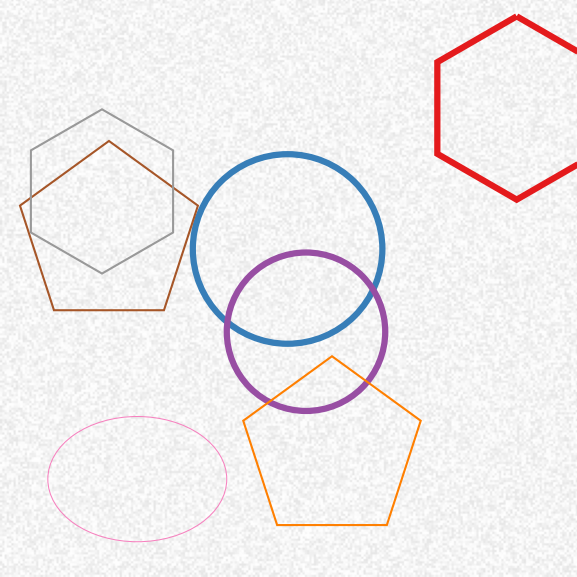[{"shape": "hexagon", "thickness": 3, "radius": 0.79, "center": [0.895, 0.812]}, {"shape": "circle", "thickness": 3, "radius": 0.82, "center": [0.498, 0.568]}, {"shape": "circle", "thickness": 3, "radius": 0.69, "center": [0.53, 0.425]}, {"shape": "pentagon", "thickness": 1, "radius": 0.81, "center": [0.575, 0.221]}, {"shape": "pentagon", "thickness": 1, "radius": 0.81, "center": [0.189, 0.593]}, {"shape": "oval", "thickness": 0.5, "radius": 0.77, "center": [0.238, 0.169]}, {"shape": "hexagon", "thickness": 1, "radius": 0.71, "center": [0.177, 0.668]}]